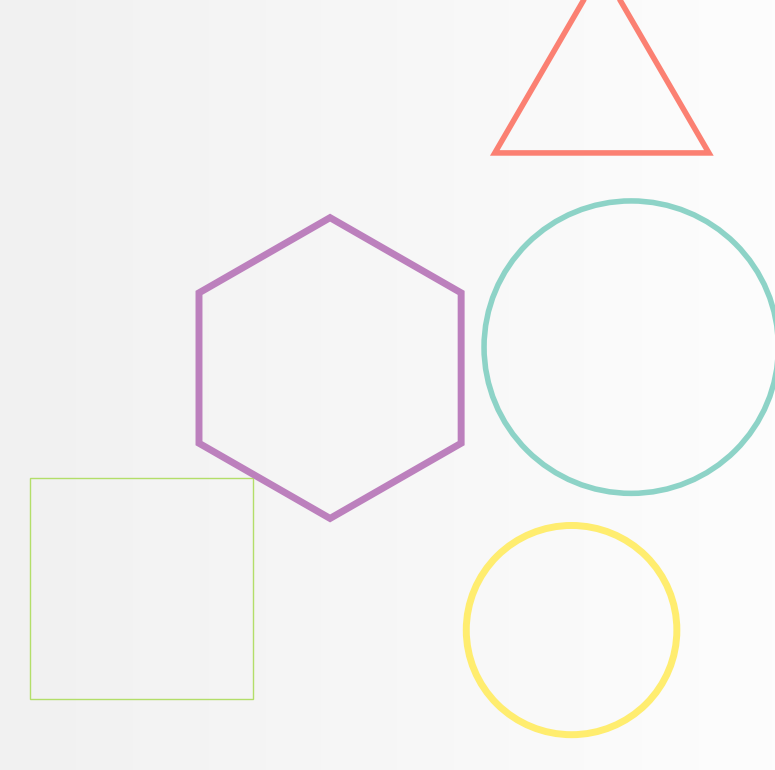[{"shape": "circle", "thickness": 2, "radius": 0.95, "center": [0.814, 0.549]}, {"shape": "triangle", "thickness": 2, "radius": 0.8, "center": [0.777, 0.881]}, {"shape": "square", "thickness": 0.5, "radius": 0.72, "center": [0.182, 0.236]}, {"shape": "hexagon", "thickness": 2.5, "radius": 0.98, "center": [0.426, 0.522]}, {"shape": "circle", "thickness": 2.5, "radius": 0.68, "center": [0.737, 0.182]}]